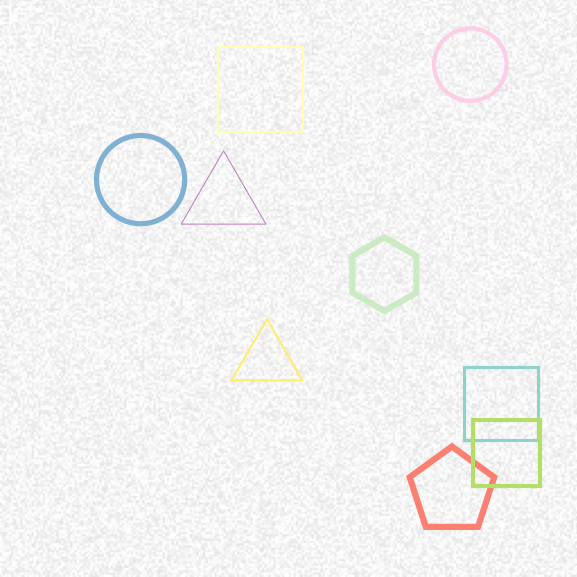[{"shape": "square", "thickness": 1.5, "radius": 0.32, "center": [0.867, 0.301]}, {"shape": "square", "thickness": 1, "radius": 0.37, "center": [0.451, 0.844]}, {"shape": "pentagon", "thickness": 3, "radius": 0.38, "center": [0.783, 0.149]}, {"shape": "circle", "thickness": 2.5, "radius": 0.38, "center": [0.244, 0.688]}, {"shape": "square", "thickness": 2, "radius": 0.29, "center": [0.877, 0.215]}, {"shape": "circle", "thickness": 2, "radius": 0.31, "center": [0.814, 0.887]}, {"shape": "triangle", "thickness": 0.5, "radius": 0.42, "center": [0.387, 0.653]}, {"shape": "hexagon", "thickness": 3, "radius": 0.32, "center": [0.666, 0.524]}, {"shape": "triangle", "thickness": 1, "radius": 0.35, "center": [0.462, 0.376]}]